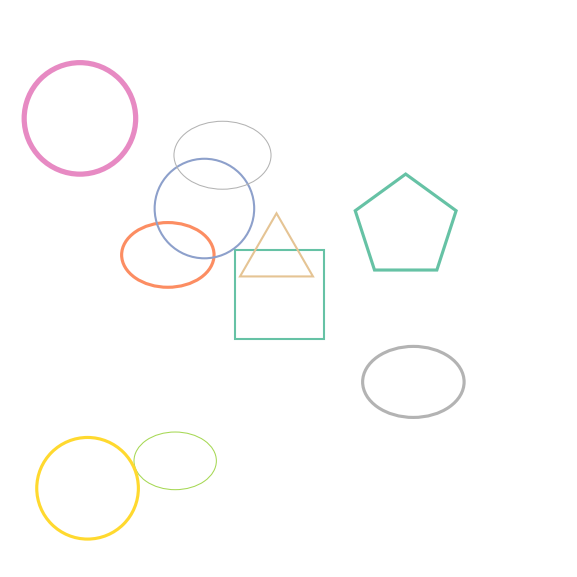[{"shape": "square", "thickness": 1, "radius": 0.39, "center": [0.484, 0.489]}, {"shape": "pentagon", "thickness": 1.5, "radius": 0.46, "center": [0.702, 0.606]}, {"shape": "oval", "thickness": 1.5, "radius": 0.4, "center": [0.291, 0.558]}, {"shape": "circle", "thickness": 1, "radius": 0.43, "center": [0.354, 0.638]}, {"shape": "circle", "thickness": 2.5, "radius": 0.48, "center": [0.138, 0.794]}, {"shape": "oval", "thickness": 0.5, "radius": 0.36, "center": [0.303, 0.201]}, {"shape": "circle", "thickness": 1.5, "radius": 0.44, "center": [0.152, 0.154]}, {"shape": "triangle", "thickness": 1, "radius": 0.36, "center": [0.479, 0.557]}, {"shape": "oval", "thickness": 1.5, "radius": 0.44, "center": [0.716, 0.338]}, {"shape": "oval", "thickness": 0.5, "radius": 0.42, "center": [0.385, 0.73]}]